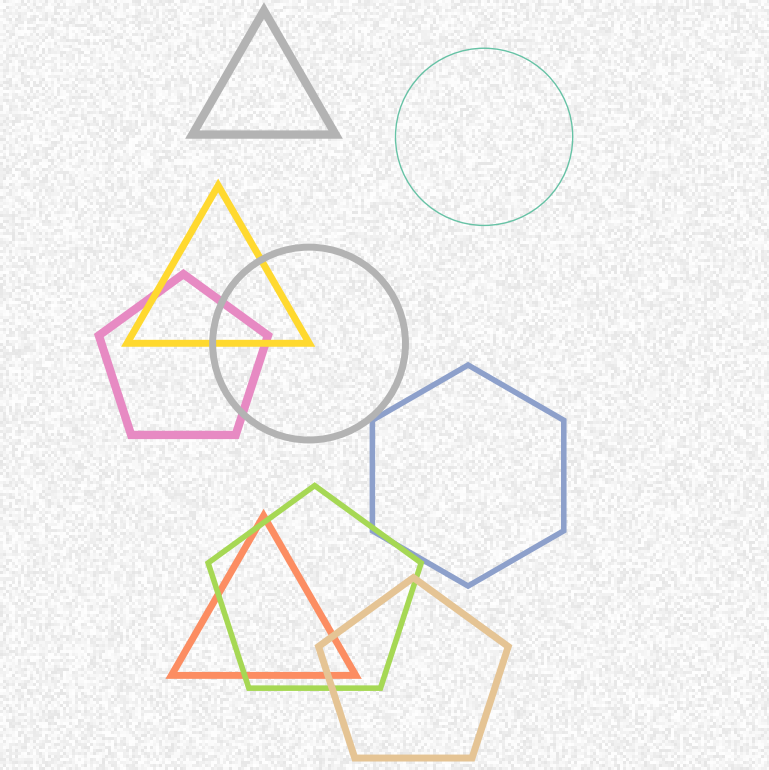[{"shape": "circle", "thickness": 0.5, "radius": 0.58, "center": [0.629, 0.822]}, {"shape": "triangle", "thickness": 2.5, "radius": 0.69, "center": [0.342, 0.192]}, {"shape": "hexagon", "thickness": 2, "radius": 0.72, "center": [0.608, 0.382]}, {"shape": "pentagon", "thickness": 3, "radius": 0.58, "center": [0.238, 0.529]}, {"shape": "pentagon", "thickness": 2, "radius": 0.73, "center": [0.409, 0.224]}, {"shape": "triangle", "thickness": 2.5, "radius": 0.68, "center": [0.283, 0.622]}, {"shape": "pentagon", "thickness": 2.5, "radius": 0.65, "center": [0.537, 0.12]}, {"shape": "triangle", "thickness": 3, "radius": 0.54, "center": [0.343, 0.879]}, {"shape": "circle", "thickness": 2.5, "radius": 0.63, "center": [0.401, 0.554]}]